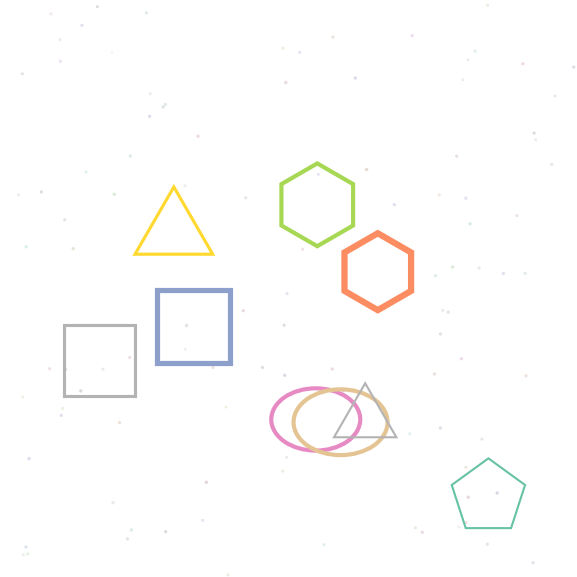[{"shape": "pentagon", "thickness": 1, "radius": 0.33, "center": [0.846, 0.139]}, {"shape": "hexagon", "thickness": 3, "radius": 0.33, "center": [0.654, 0.529]}, {"shape": "square", "thickness": 2.5, "radius": 0.32, "center": [0.335, 0.434]}, {"shape": "oval", "thickness": 2, "radius": 0.39, "center": [0.547, 0.273]}, {"shape": "hexagon", "thickness": 2, "radius": 0.36, "center": [0.549, 0.644]}, {"shape": "triangle", "thickness": 1.5, "radius": 0.39, "center": [0.301, 0.598]}, {"shape": "oval", "thickness": 2, "radius": 0.41, "center": [0.59, 0.268]}, {"shape": "square", "thickness": 1.5, "radius": 0.31, "center": [0.173, 0.375]}, {"shape": "triangle", "thickness": 1, "radius": 0.31, "center": [0.632, 0.273]}]